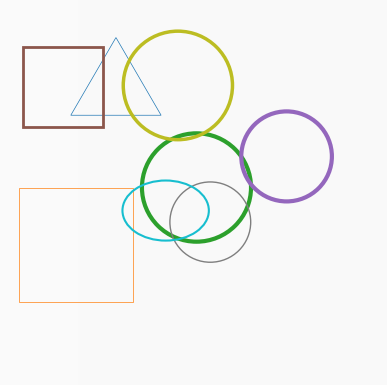[{"shape": "triangle", "thickness": 0.5, "radius": 0.67, "center": [0.299, 0.768]}, {"shape": "square", "thickness": 0.5, "radius": 0.74, "center": [0.196, 0.365]}, {"shape": "circle", "thickness": 3, "radius": 0.7, "center": [0.507, 0.513]}, {"shape": "circle", "thickness": 3, "radius": 0.58, "center": [0.74, 0.594]}, {"shape": "square", "thickness": 2, "radius": 0.52, "center": [0.162, 0.774]}, {"shape": "circle", "thickness": 1, "radius": 0.52, "center": [0.543, 0.423]}, {"shape": "circle", "thickness": 2.5, "radius": 0.7, "center": [0.459, 0.778]}, {"shape": "oval", "thickness": 1.5, "radius": 0.56, "center": [0.427, 0.453]}]